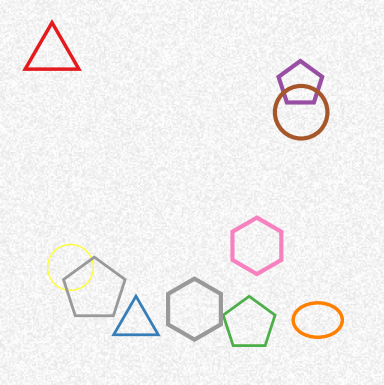[{"shape": "triangle", "thickness": 2.5, "radius": 0.4, "center": [0.135, 0.861]}, {"shape": "triangle", "thickness": 2, "radius": 0.33, "center": [0.353, 0.164]}, {"shape": "pentagon", "thickness": 2, "radius": 0.35, "center": [0.647, 0.16]}, {"shape": "pentagon", "thickness": 3, "radius": 0.3, "center": [0.78, 0.782]}, {"shape": "oval", "thickness": 2.5, "radius": 0.32, "center": [0.825, 0.169]}, {"shape": "circle", "thickness": 1, "radius": 0.3, "center": [0.183, 0.305]}, {"shape": "circle", "thickness": 3, "radius": 0.34, "center": [0.782, 0.708]}, {"shape": "hexagon", "thickness": 3, "radius": 0.37, "center": [0.667, 0.361]}, {"shape": "hexagon", "thickness": 3, "radius": 0.4, "center": [0.505, 0.197]}, {"shape": "pentagon", "thickness": 2, "radius": 0.42, "center": [0.245, 0.248]}]